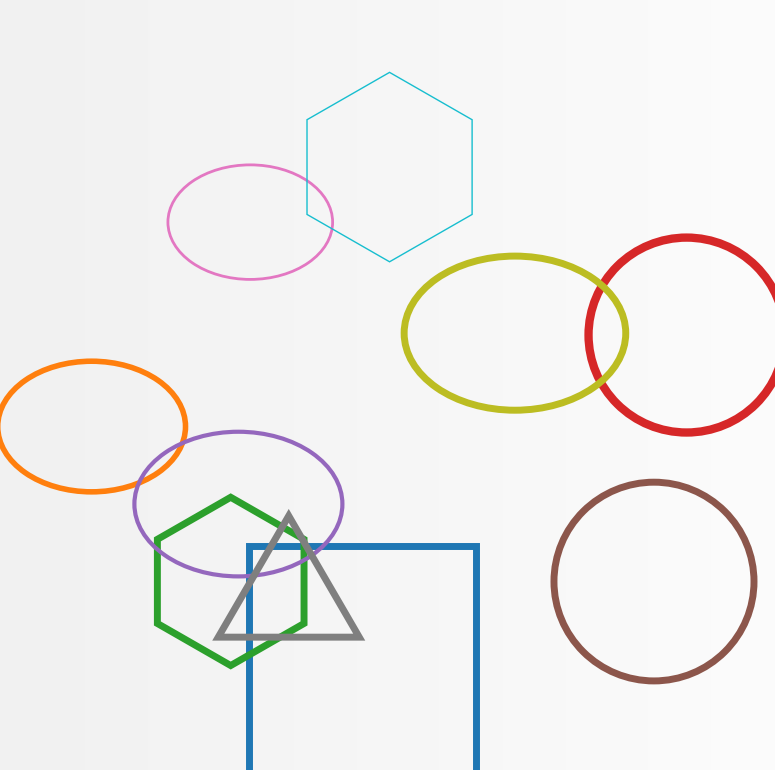[{"shape": "square", "thickness": 2.5, "radius": 0.73, "center": [0.468, 0.145]}, {"shape": "oval", "thickness": 2, "radius": 0.61, "center": [0.118, 0.446]}, {"shape": "hexagon", "thickness": 2.5, "radius": 0.55, "center": [0.298, 0.245]}, {"shape": "circle", "thickness": 3, "radius": 0.63, "center": [0.886, 0.565]}, {"shape": "oval", "thickness": 1.5, "radius": 0.67, "center": [0.308, 0.345]}, {"shape": "circle", "thickness": 2.5, "radius": 0.65, "center": [0.844, 0.245]}, {"shape": "oval", "thickness": 1, "radius": 0.53, "center": [0.323, 0.712]}, {"shape": "triangle", "thickness": 2.5, "radius": 0.53, "center": [0.373, 0.225]}, {"shape": "oval", "thickness": 2.5, "radius": 0.71, "center": [0.664, 0.567]}, {"shape": "hexagon", "thickness": 0.5, "radius": 0.61, "center": [0.503, 0.783]}]